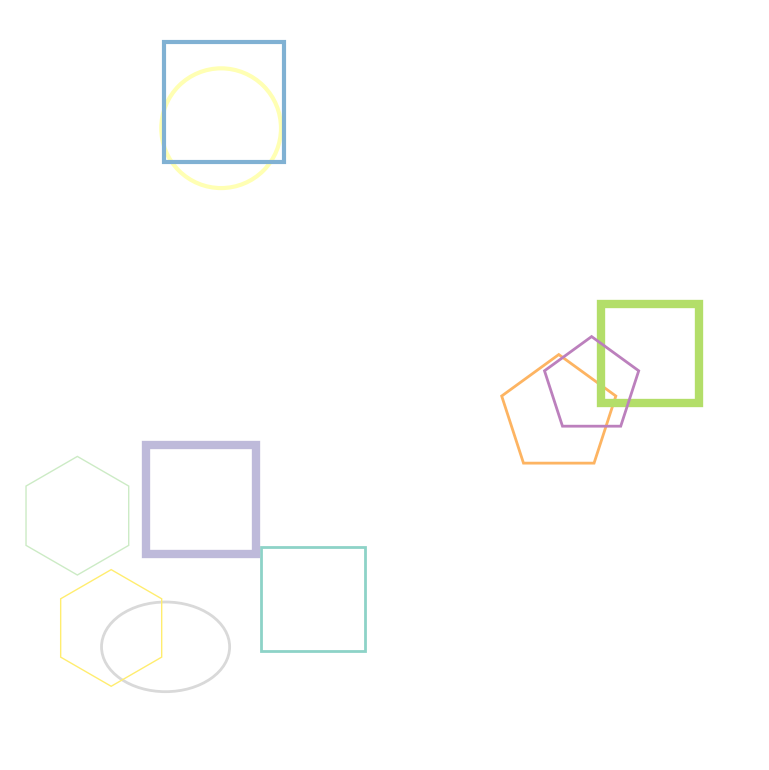[{"shape": "square", "thickness": 1, "radius": 0.34, "center": [0.407, 0.222]}, {"shape": "circle", "thickness": 1.5, "radius": 0.39, "center": [0.287, 0.833]}, {"shape": "square", "thickness": 3, "radius": 0.36, "center": [0.261, 0.351]}, {"shape": "square", "thickness": 1.5, "radius": 0.39, "center": [0.291, 0.868]}, {"shape": "pentagon", "thickness": 1, "radius": 0.39, "center": [0.726, 0.462]}, {"shape": "square", "thickness": 3, "radius": 0.32, "center": [0.844, 0.541]}, {"shape": "oval", "thickness": 1, "radius": 0.42, "center": [0.215, 0.16]}, {"shape": "pentagon", "thickness": 1, "radius": 0.32, "center": [0.768, 0.499]}, {"shape": "hexagon", "thickness": 0.5, "radius": 0.39, "center": [0.1, 0.33]}, {"shape": "hexagon", "thickness": 0.5, "radius": 0.38, "center": [0.144, 0.184]}]